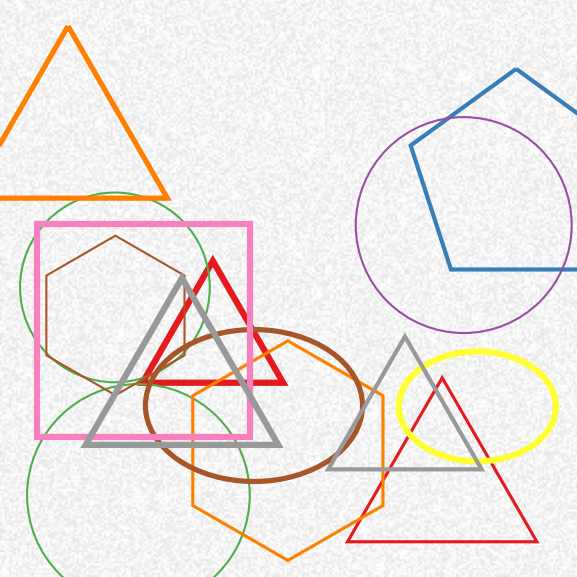[{"shape": "triangle", "thickness": 1.5, "radius": 0.95, "center": [0.766, 0.156]}, {"shape": "triangle", "thickness": 3, "radius": 0.7, "center": [0.369, 0.407]}, {"shape": "pentagon", "thickness": 2, "radius": 0.96, "center": [0.894, 0.688]}, {"shape": "circle", "thickness": 1, "radius": 0.82, "center": [0.199, 0.501]}, {"shape": "circle", "thickness": 1, "radius": 0.96, "center": [0.24, 0.141]}, {"shape": "circle", "thickness": 1, "radius": 0.93, "center": [0.803, 0.609]}, {"shape": "triangle", "thickness": 2.5, "radius": 0.99, "center": [0.118, 0.755]}, {"shape": "hexagon", "thickness": 1.5, "radius": 0.95, "center": [0.498, 0.219]}, {"shape": "oval", "thickness": 3, "radius": 0.68, "center": [0.826, 0.295]}, {"shape": "hexagon", "thickness": 1, "radius": 0.69, "center": [0.2, 0.453]}, {"shape": "oval", "thickness": 2.5, "radius": 0.94, "center": [0.44, 0.297]}, {"shape": "square", "thickness": 3, "radius": 0.92, "center": [0.249, 0.427]}, {"shape": "triangle", "thickness": 3, "radius": 0.96, "center": [0.315, 0.325]}, {"shape": "triangle", "thickness": 2, "radius": 0.77, "center": [0.701, 0.263]}]